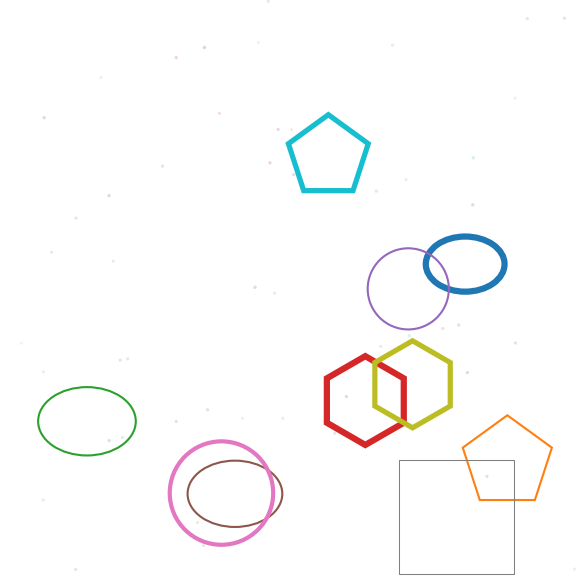[{"shape": "oval", "thickness": 3, "radius": 0.34, "center": [0.806, 0.542]}, {"shape": "pentagon", "thickness": 1, "radius": 0.41, "center": [0.879, 0.199]}, {"shape": "oval", "thickness": 1, "radius": 0.42, "center": [0.151, 0.27]}, {"shape": "hexagon", "thickness": 3, "radius": 0.38, "center": [0.633, 0.306]}, {"shape": "circle", "thickness": 1, "radius": 0.35, "center": [0.707, 0.499]}, {"shape": "oval", "thickness": 1, "radius": 0.41, "center": [0.407, 0.144]}, {"shape": "circle", "thickness": 2, "radius": 0.45, "center": [0.383, 0.145]}, {"shape": "square", "thickness": 0.5, "radius": 0.5, "center": [0.791, 0.104]}, {"shape": "hexagon", "thickness": 2.5, "radius": 0.38, "center": [0.714, 0.334]}, {"shape": "pentagon", "thickness": 2.5, "radius": 0.36, "center": [0.569, 0.728]}]